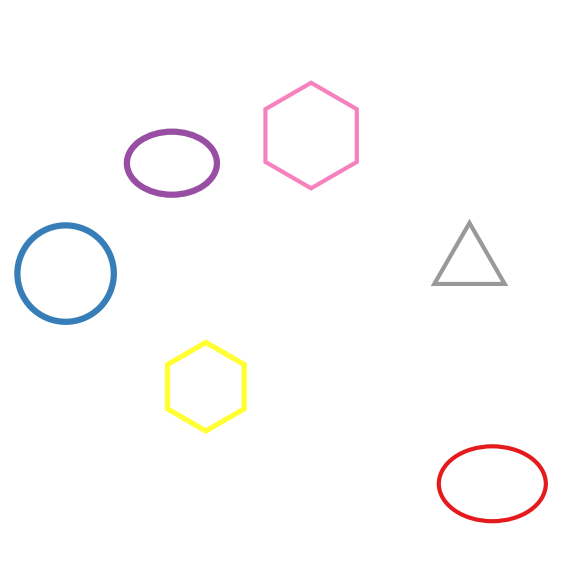[{"shape": "oval", "thickness": 2, "radius": 0.46, "center": [0.853, 0.161]}, {"shape": "circle", "thickness": 3, "radius": 0.42, "center": [0.114, 0.525]}, {"shape": "oval", "thickness": 3, "radius": 0.39, "center": [0.298, 0.717]}, {"shape": "hexagon", "thickness": 2.5, "radius": 0.38, "center": [0.356, 0.33]}, {"shape": "hexagon", "thickness": 2, "radius": 0.46, "center": [0.539, 0.764]}, {"shape": "triangle", "thickness": 2, "radius": 0.35, "center": [0.813, 0.543]}]